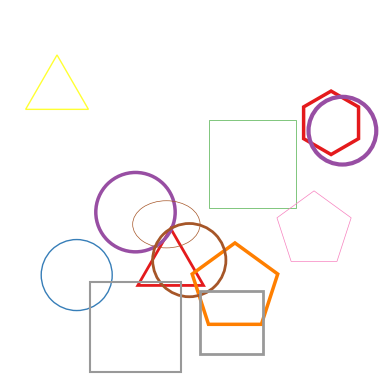[{"shape": "hexagon", "thickness": 2.5, "radius": 0.41, "center": [0.86, 0.681]}, {"shape": "triangle", "thickness": 2, "radius": 0.49, "center": [0.443, 0.308]}, {"shape": "circle", "thickness": 1, "radius": 0.46, "center": [0.199, 0.286]}, {"shape": "square", "thickness": 0.5, "radius": 0.57, "center": [0.656, 0.574]}, {"shape": "circle", "thickness": 2.5, "radius": 0.52, "center": [0.352, 0.449]}, {"shape": "circle", "thickness": 3, "radius": 0.44, "center": [0.889, 0.661]}, {"shape": "pentagon", "thickness": 2.5, "radius": 0.58, "center": [0.61, 0.252]}, {"shape": "triangle", "thickness": 1, "radius": 0.47, "center": [0.148, 0.763]}, {"shape": "oval", "thickness": 0.5, "radius": 0.44, "center": [0.432, 0.417]}, {"shape": "circle", "thickness": 2, "radius": 0.48, "center": [0.492, 0.324]}, {"shape": "pentagon", "thickness": 0.5, "radius": 0.51, "center": [0.816, 0.403]}, {"shape": "square", "thickness": 2, "radius": 0.41, "center": [0.602, 0.162]}, {"shape": "square", "thickness": 1.5, "radius": 0.59, "center": [0.352, 0.151]}]